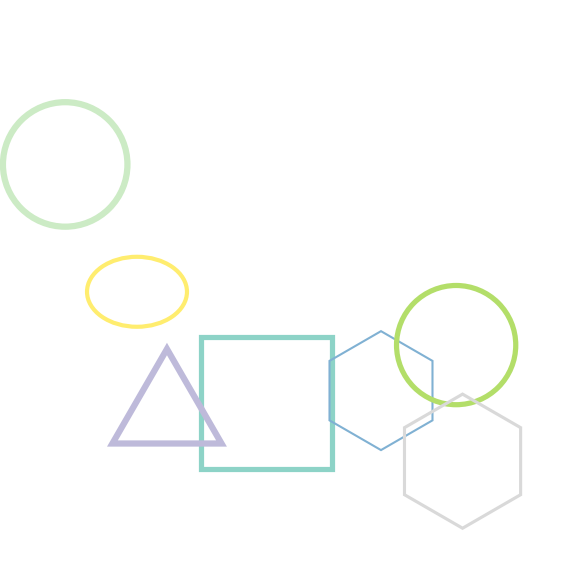[{"shape": "square", "thickness": 2.5, "radius": 0.57, "center": [0.461, 0.302]}, {"shape": "triangle", "thickness": 3, "radius": 0.55, "center": [0.289, 0.286]}, {"shape": "hexagon", "thickness": 1, "radius": 0.51, "center": [0.66, 0.323]}, {"shape": "circle", "thickness": 2.5, "radius": 0.52, "center": [0.79, 0.402]}, {"shape": "hexagon", "thickness": 1.5, "radius": 0.58, "center": [0.801, 0.201]}, {"shape": "circle", "thickness": 3, "radius": 0.54, "center": [0.113, 0.714]}, {"shape": "oval", "thickness": 2, "radius": 0.43, "center": [0.237, 0.494]}]